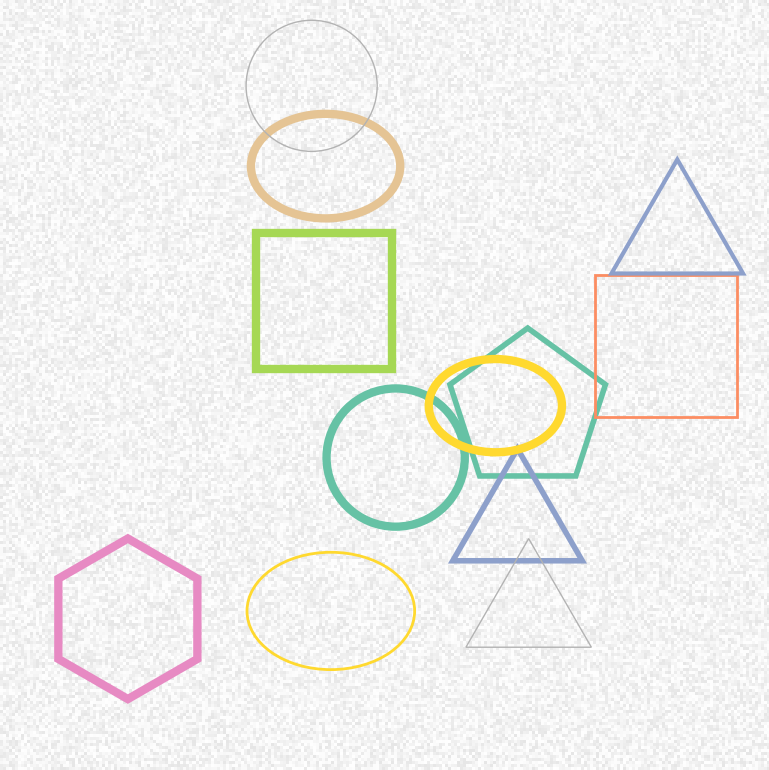[{"shape": "circle", "thickness": 3, "radius": 0.45, "center": [0.514, 0.406]}, {"shape": "pentagon", "thickness": 2, "radius": 0.53, "center": [0.685, 0.468]}, {"shape": "square", "thickness": 1, "radius": 0.46, "center": [0.865, 0.551]}, {"shape": "triangle", "thickness": 2, "radius": 0.49, "center": [0.672, 0.32]}, {"shape": "triangle", "thickness": 1.5, "radius": 0.49, "center": [0.88, 0.694]}, {"shape": "hexagon", "thickness": 3, "radius": 0.52, "center": [0.166, 0.196]}, {"shape": "square", "thickness": 3, "radius": 0.44, "center": [0.421, 0.608]}, {"shape": "oval", "thickness": 1, "radius": 0.54, "center": [0.43, 0.207]}, {"shape": "oval", "thickness": 3, "radius": 0.43, "center": [0.643, 0.473]}, {"shape": "oval", "thickness": 3, "radius": 0.48, "center": [0.423, 0.784]}, {"shape": "triangle", "thickness": 0.5, "radius": 0.47, "center": [0.687, 0.206]}, {"shape": "circle", "thickness": 0.5, "radius": 0.43, "center": [0.405, 0.889]}]